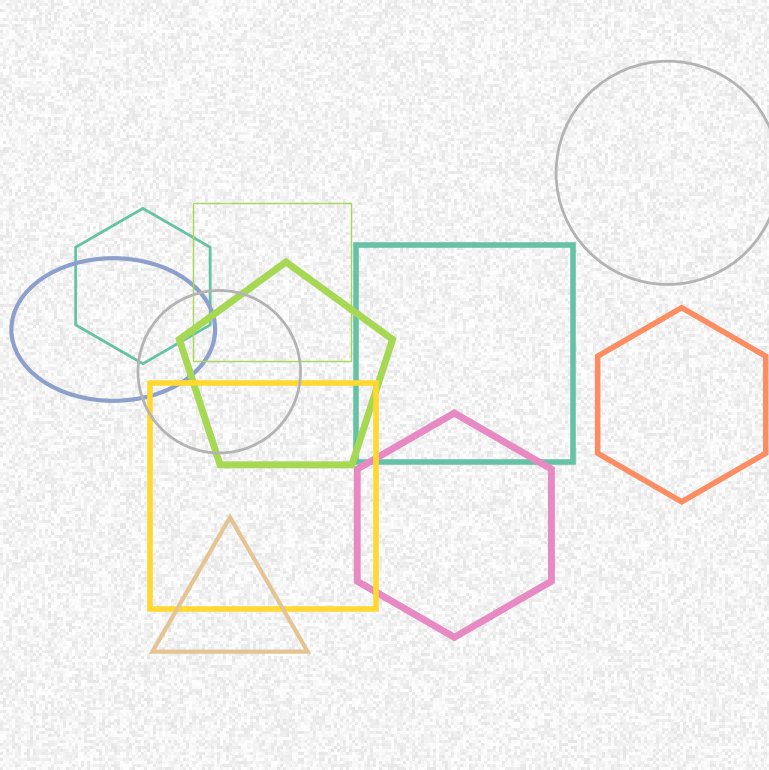[{"shape": "square", "thickness": 2, "radius": 0.71, "center": [0.603, 0.541]}, {"shape": "hexagon", "thickness": 1, "radius": 0.5, "center": [0.186, 0.628]}, {"shape": "hexagon", "thickness": 2, "radius": 0.63, "center": [0.885, 0.474]}, {"shape": "oval", "thickness": 1.5, "radius": 0.66, "center": [0.147, 0.572]}, {"shape": "hexagon", "thickness": 2.5, "radius": 0.73, "center": [0.59, 0.318]}, {"shape": "pentagon", "thickness": 2.5, "radius": 0.73, "center": [0.371, 0.514]}, {"shape": "square", "thickness": 0.5, "radius": 0.51, "center": [0.353, 0.634]}, {"shape": "square", "thickness": 2, "radius": 0.73, "center": [0.342, 0.356]}, {"shape": "triangle", "thickness": 1.5, "radius": 0.58, "center": [0.299, 0.212]}, {"shape": "circle", "thickness": 1, "radius": 0.72, "center": [0.867, 0.776]}, {"shape": "circle", "thickness": 1, "radius": 0.53, "center": [0.285, 0.517]}]